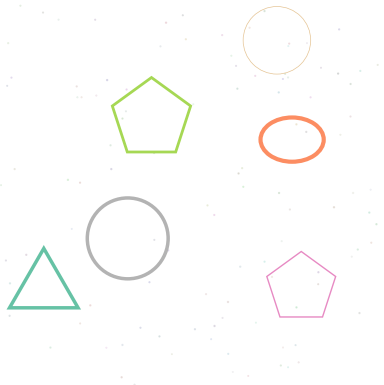[{"shape": "triangle", "thickness": 2.5, "radius": 0.51, "center": [0.114, 0.252]}, {"shape": "oval", "thickness": 3, "radius": 0.41, "center": [0.759, 0.637]}, {"shape": "pentagon", "thickness": 1, "radius": 0.47, "center": [0.782, 0.253]}, {"shape": "pentagon", "thickness": 2, "radius": 0.53, "center": [0.393, 0.692]}, {"shape": "circle", "thickness": 0.5, "radius": 0.44, "center": [0.719, 0.895]}, {"shape": "circle", "thickness": 2.5, "radius": 0.53, "center": [0.332, 0.381]}]